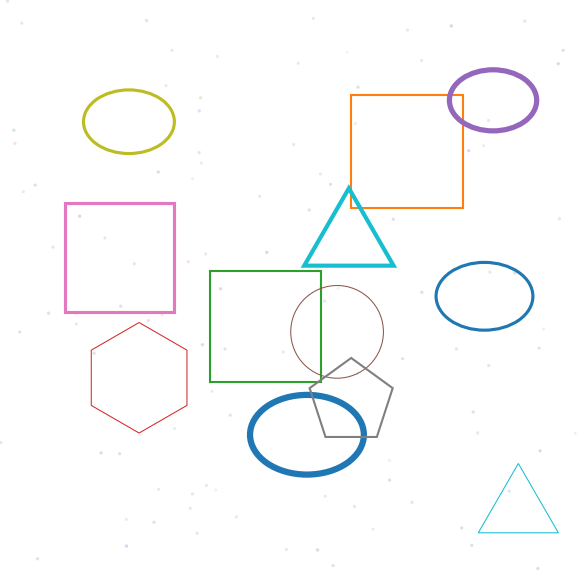[{"shape": "oval", "thickness": 1.5, "radius": 0.42, "center": [0.839, 0.486]}, {"shape": "oval", "thickness": 3, "radius": 0.49, "center": [0.532, 0.246]}, {"shape": "square", "thickness": 1, "radius": 0.49, "center": [0.705, 0.736]}, {"shape": "square", "thickness": 1, "radius": 0.48, "center": [0.46, 0.434]}, {"shape": "hexagon", "thickness": 0.5, "radius": 0.48, "center": [0.241, 0.345]}, {"shape": "oval", "thickness": 2.5, "radius": 0.38, "center": [0.854, 0.825]}, {"shape": "circle", "thickness": 0.5, "radius": 0.4, "center": [0.584, 0.424]}, {"shape": "square", "thickness": 1.5, "radius": 0.47, "center": [0.207, 0.553]}, {"shape": "pentagon", "thickness": 1, "radius": 0.38, "center": [0.608, 0.304]}, {"shape": "oval", "thickness": 1.5, "radius": 0.39, "center": [0.223, 0.788]}, {"shape": "triangle", "thickness": 2, "radius": 0.45, "center": [0.604, 0.584]}, {"shape": "triangle", "thickness": 0.5, "radius": 0.4, "center": [0.898, 0.117]}]